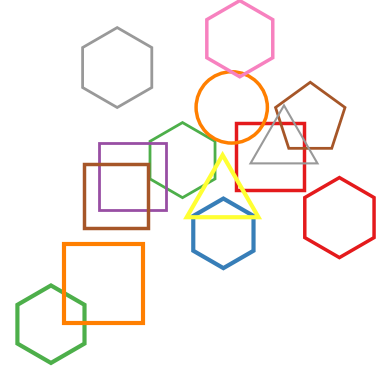[{"shape": "square", "thickness": 2.5, "radius": 0.44, "center": [0.701, 0.593]}, {"shape": "hexagon", "thickness": 2.5, "radius": 0.52, "center": [0.882, 0.435]}, {"shape": "hexagon", "thickness": 3, "radius": 0.45, "center": [0.58, 0.394]}, {"shape": "hexagon", "thickness": 2, "radius": 0.49, "center": [0.474, 0.584]}, {"shape": "hexagon", "thickness": 3, "radius": 0.5, "center": [0.132, 0.158]}, {"shape": "square", "thickness": 2, "radius": 0.43, "center": [0.344, 0.54]}, {"shape": "circle", "thickness": 2.5, "radius": 0.46, "center": [0.602, 0.721]}, {"shape": "square", "thickness": 3, "radius": 0.51, "center": [0.27, 0.264]}, {"shape": "triangle", "thickness": 3, "radius": 0.54, "center": [0.578, 0.49]}, {"shape": "square", "thickness": 2.5, "radius": 0.41, "center": [0.301, 0.492]}, {"shape": "pentagon", "thickness": 2, "radius": 0.47, "center": [0.806, 0.691]}, {"shape": "hexagon", "thickness": 2.5, "radius": 0.49, "center": [0.623, 0.9]}, {"shape": "triangle", "thickness": 1.5, "radius": 0.5, "center": [0.738, 0.626]}, {"shape": "hexagon", "thickness": 2, "radius": 0.52, "center": [0.304, 0.825]}]